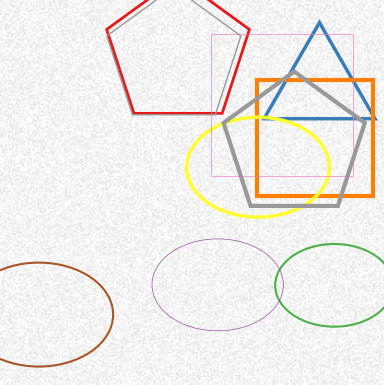[{"shape": "pentagon", "thickness": 2, "radius": 0.97, "center": [0.463, 0.863]}, {"shape": "triangle", "thickness": 2.5, "radius": 0.83, "center": [0.83, 0.775]}, {"shape": "oval", "thickness": 1.5, "radius": 0.77, "center": [0.868, 0.259]}, {"shape": "oval", "thickness": 0.5, "radius": 0.85, "center": [0.565, 0.26]}, {"shape": "square", "thickness": 3, "radius": 0.75, "center": [0.819, 0.641]}, {"shape": "oval", "thickness": 2.5, "radius": 0.93, "center": [0.67, 0.566]}, {"shape": "oval", "thickness": 1.5, "radius": 0.96, "center": [0.101, 0.183]}, {"shape": "square", "thickness": 0.5, "radius": 0.92, "center": [0.732, 0.728]}, {"shape": "pentagon", "thickness": 1, "radius": 0.92, "center": [0.452, 0.85]}, {"shape": "pentagon", "thickness": 3, "radius": 0.96, "center": [0.764, 0.621]}]